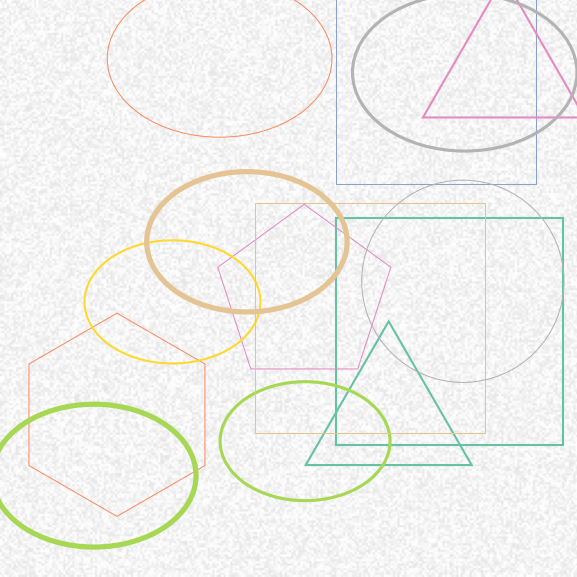[{"shape": "triangle", "thickness": 1, "radius": 0.83, "center": [0.673, 0.277]}, {"shape": "square", "thickness": 1, "radius": 0.98, "center": [0.779, 0.426]}, {"shape": "oval", "thickness": 0.5, "radius": 0.97, "center": [0.38, 0.898]}, {"shape": "hexagon", "thickness": 0.5, "radius": 0.88, "center": [0.203, 0.281]}, {"shape": "square", "thickness": 0.5, "radius": 0.87, "center": [0.755, 0.853]}, {"shape": "pentagon", "thickness": 0.5, "radius": 0.79, "center": [0.527, 0.488]}, {"shape": "triangle", "thickness": 1, "radius": 0.81, "center": [0.872, 0.877]}, {"shape": "oval", "thickness": 2.5, "radius": 0.88, "center": [0.163, 0.176]}, {"shape": "oval", "thickness": 1.5, "radius": 0.74, "center": [0.528, 0.235]}, {"shape": "oval", "thickness": 1, "radius": 0.76, "center": [0.299, 0.476]}, {"shape": "oval", "thickness": 2.5, "radius": 0.87, "center": [0.428, 0.58]}, {"shape": "square", "thickness": 0.5, "radius": 0.99, "center": [0.64, 0.448]}, {"shape": "oval", "thickness": 1.5, "radius": 0.97, "center": [0.805, 0.874]}, {"shape": "circle", "thickness": 0.5, "radius": 0.88, "center": [0.802, 0.512]}]